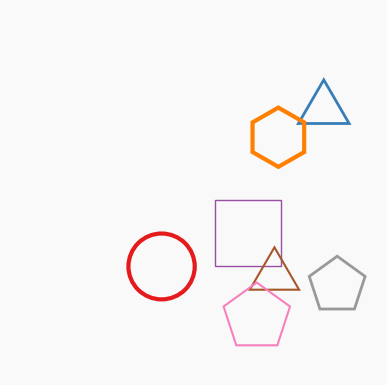[{"shape": "circle", "thickness": 3, "radius": 0.43, "center": [0.417, 0.308]}, {"shape": "triangle", "thickness": 2, "radius": 0.38, "center": [0.836, 0.717]}, {"shape": "square", "thickness": 1, "radius": 0.42, "center": [0.64, 0.395]}, {"shape": "hexagon", "thickness": 3, "radius": 0.38, "center": [0.718, 0.644]}, {"shape": "triangle", "thickness": 1.5, "radius": 0.37, "center": [0.708, 0.284]}, {"shape": "pentagon", "thickness": 1.5, "radius": 0.45, "center": [0.663, 0.176]}, {"shape": "pentagon", "thickness": 2, "radius": 0.38, "center": [0.87, 0.259]}]